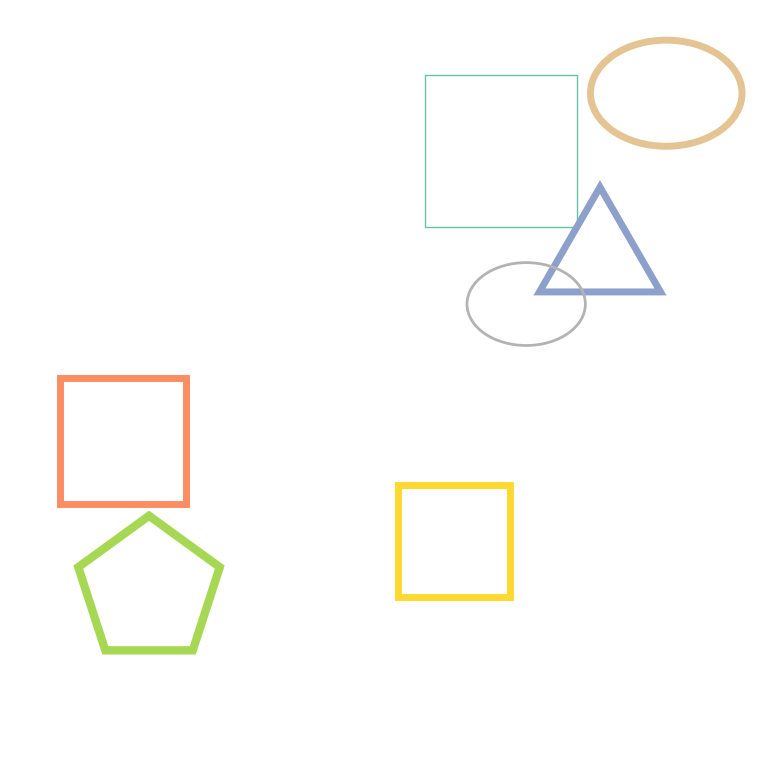[{"shape": "square", "thickness": 0.5, "radius": 0.49, "center": [0.651, 0.804]}, {"shape": "square", "thickness": 2.5, "radius": 0.41, "center": [0.16, 0.427]}, {"shape": "triangle", "thickness": 2.5, "radius": 0.45, "center": [0.779, 0.666]}, {"shape": "pentagon", "thickness": 3, "radius": 0.48, "center": [0.194, 0.234]}, {"shape": "square", "thickness": 2.5, "radius": 0.36, "center": [0.59, 0.298]}, {"shape": "oval", "thickness": 2.5, "radius": 0.49, "center": [0.865, 0.879]}, {"shape": "oval", "thickness": 1, "radius": 0.38, "center": [0.683, 0.605]}]